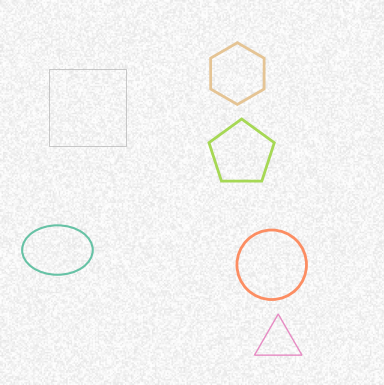[{"shape": "oval", "thickness": 1.5, "radius": 0.46, "center": [0.149, 0.351]}, {"shape": "circle", "thickness": 2, "radius": 0.45, "center": [0.706, 0.312]}, {"shape": "triangle", "thickness": 1, "radius": 0.36, "center": [0.723, 0.113]}, {"shape": "pentagon", "thickness": 2, "radius": 0.45, "center": [0.628, 0.602]}, {"shape": "hexagon", "thickness": 2, "radius": 0.4, "center": [0.617, 0.809]}, {"shape": "square", "thickness": 0.5, "radius": 0.5, "center": [0.227, 0.72]}]